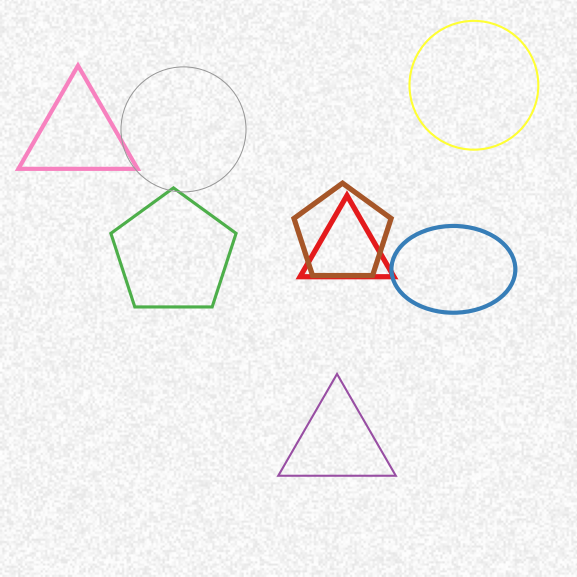[{"shape": "triangle", "thickness": 2.5, "radius": 0.47, "center": [0.601, 0.567]}, {"shape": "oval", "thickness": 2, "radius": 0.54, "center": [0.785, 0.533]}, {"shape": "pentagon", "thickness": 1.5, "radius": 0.57, "center": [0.3, 0.56]}, {"shape": "triangle", "thickness": 1, "radius": 0.59, "center": [0.584, 0.234]}, {"shape": "circle", "thickness": 1, "radius": 0.56, "center": [0.821, 0.851]}, {"shape": "pentagon", "thickness": 2.5, "radius": 0.44, "center": [0.593, 0.594]}, {"shape": "triangle", "thickness": 2, "radius": 0.6, "center": [0.135, 0.766]}, {"shape": "circle", "thickness": 0.5, "radius": 0.54, "center": [0.318, 0.775]}]